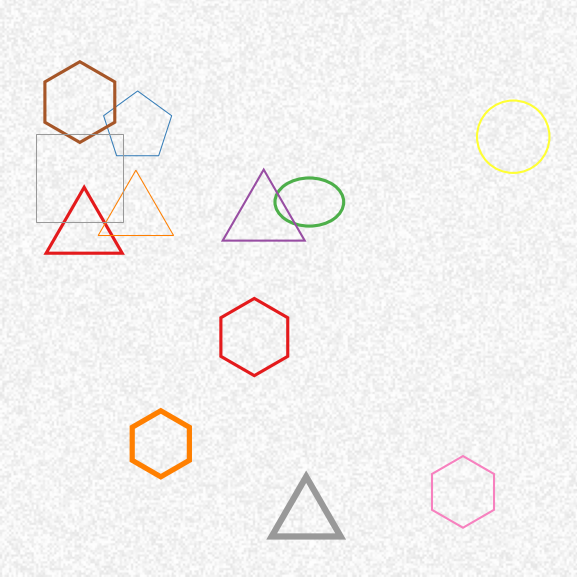[{"shape": "hexagon", "thickness": 1.5, "radius": 0.33, "center": [0.44, 0.416]}, {"shape": "triangle", "thickness": 1.5, "radius": 0.38, "center": [0.146, 0.599]}, {"shape": "pentagon", "thickness": 0.5, "radius": 0.31, "center": [0.238, 0.78]}, {"shape": "oval", "thickness": 1.5, "radius": 0.3, "center": [0.536, 0.649]}, {"shape": "triangle", "thickness": 1, "radius": 0.41, "center": [0.457, 0.623]}, {"shape": "triangle", "thickness": 0.5, "radius": 0.38, "center": [0.235, 0.629]}, {"shape": "hexagon", "thickness": 2.5, "radius": 0.29, "center": [0.278, 0.231]}, {"shape": "circle", "thickness": 1, "radius": 0.31, "center": [0.889, 0.762]}, {"shape": "hexagon", "thickness": 1.5, "radius": 0.35, "center": [0.138, 0.822]}, {"shape": "hexagon", "thickness": 1, "radius": 0.31, "center": [0.802, 0.147]}, {"shape": "triangle", "thickness": 3, "radius": 0.34, "center": [0.53, 0.105]}, {"shape": "square", "thickness": 0.5, "radius": 0.38, "center": [0.138, 0.691]}]